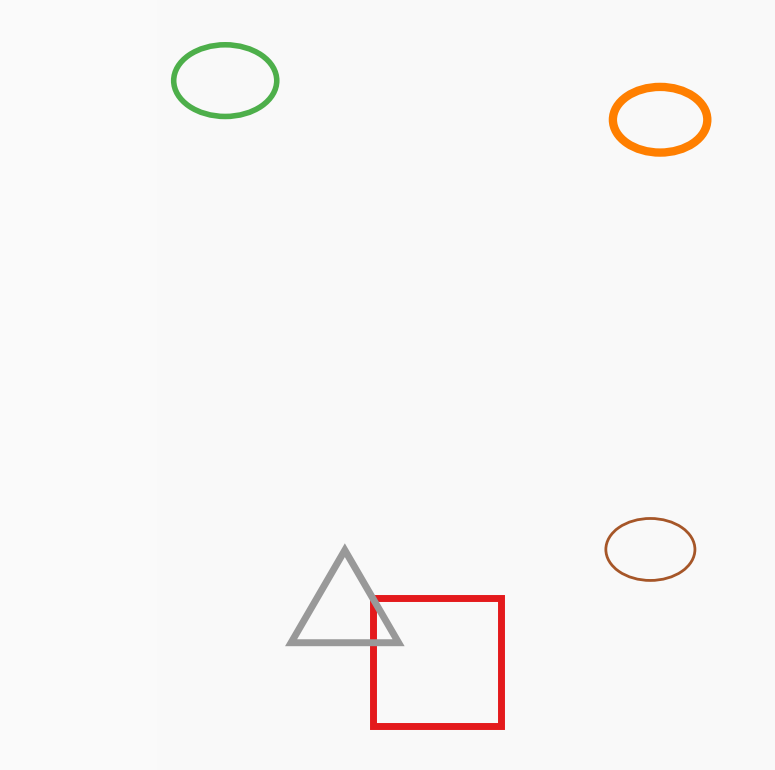[{"shape": "square", "thickness": 2.5, "radius": 0.41, "center": [0.564, 0.14]}, {"shape": "oval", "thickness": 2, "radius": 0.33, "center": [0.291, 0.895]}, {"shape": "oval", "thickness": 3, "radius": 0.3, "center": [0.852, 0.844]}, {"shape": "oval", "thickness": 1, "radius": 0.29, "center": [0.839, 0.286]}, {"shape": "triangle", "thickness": 2.5, "radius": 0.4, "center": [0.445, 0.205]}]